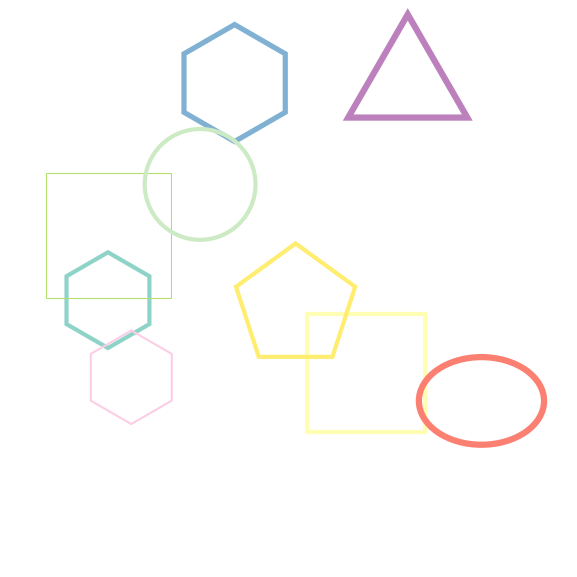[{"shape": "hexagon", "thickness": 2, "radius": 0.41, "center": [0.187, 0.479]}, {"shape": "square", "thickness": 2, "radius": 0.51, "center": [0.634, 0.354]}, {"shape": "oval", "thickness": 3, "radius": 0.54, "center": [0.834, 0.305]}, {"shape": "hexagon", "thickness": 2.5, "radius": 0.51, "center": [0.406, 0.855]}, {"shape": "square", "thickness": 0.5, "radius": 0.54, "center": [0.188, 0.591]}, {"shape": "hexagon", "thickness": 1, "radius": 0.4, "center": [0.227, 0.346]}, {"shape": "triangle", "thickness": 3, "radius": 0.6, "center": [0.706, 0.855]}, {"shape": "circle", "thickness": 2, "radius": 0.48, "center": [0.347, 0.68]}, {"shape": "pentagon", "thickness": 2, "radius": 0.54, "center": [0.512, 0.469]}]